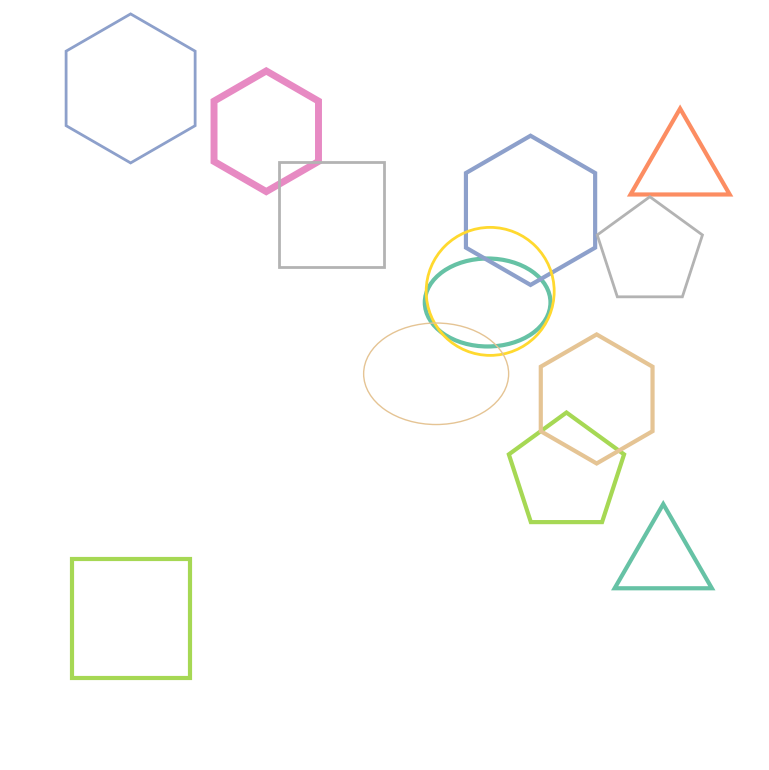[{"shape": "oval", "thickness": 1.5, "radius": 0.41, "center": [0.633, 0.607]}, {"shape": "triangle", "thickness": 1.5, "radius": 0.36, "center": [0.861, 0.272]}, {"shape": "triangle", "thickness": 1.5, "radius": 0.37, "center": [0.883, 0.785]}, {"shape": "hexagon", "thickness": 1, "radius": 0.48, "center": [0.17, 0.885]}, {"shape": "hexagon", "thickness": 1.5, "radius": 0.48, "center": [0.689, 0.727]}, {"shape": "hexagon", "thickness": 2.5, "radius": 0.39, "center": [0.346, 0.83]}, {"shape": "pentagon", "thickness": 1.5, "radius": 0.39, "center": [0.736, 0.386]}, {"shape": "square", "thickness": 1.5, "radius": 0.39, "center": [0.17, 0.196]}, {"shape": "circle", "thickness": 1, "radius": 0.42, "center": [0.637, 0.622]}, {"shape": "hexagon", "thickness": 1.5, "radius": 0.42, "center": [0.775, 0.482]}, {"shape": "oval", "thickness": 0.5, "radius": 0.47, "center": [0.566, 0.515]}, {"shape": "pentagon", "thickness": 1, "radius": 0.36, "center": [0.844, 0.673]}, {"shape": "square", "thickness": 1, "radius": 0.34, "center": [0.431, 0.721]}]